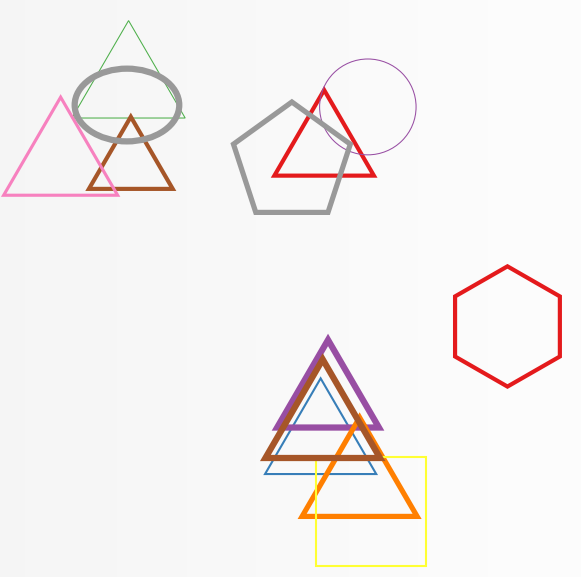[{"shape": "triangle", "thickness": 2, "radius": 0.49, "center": [0.558, 0.744]}, {"shape": "hexagon", "thickness": 2, "radius": 0.52, "center": [0.873, 0.434]}, {"shape": "triangle", "thickness": 1, "radius": 0.55, "center": [0.552, 0.234]}, {"shape": "triangle", "thickness": 0.5, "radius": 0.56, "center": [0.221, 0.851]}, {"shape": "circle", "thickness": 0.5, "radius": 0.41, "center": [0.633, 0.814]}, {"shape": "triangle", "thickness": 3, "radius": 0.51, "center": [0.564, 0.309]}, {"shape": "triangle", "thickness": 2.5, "radius": 0.57, "center": [0.619, 0.162]}, {"shape": "square", "thickness": 1, "radius": 0.47, "center": [0.638, 0.113]}, {"shape": "triangle", "thickness": 2, "radius": 0.42, "center": [0.225, 0.714]}, {"shape": "triangle", "thickness": 3, "radius": 0.57, "center": [0.555, 0.263]}, {"shape": "triangle", "thickness": 1.5, "radius": 0.57, "center": [0.104, 0.718]}, {"shape": "pentagon", "thickness": 2.5, "radius": 0.53, "center": [0.502, 0.717]}, {"shape": "oval", "thickness": 3, "radius": 0.45, "center": [0.218, 0.817]}]